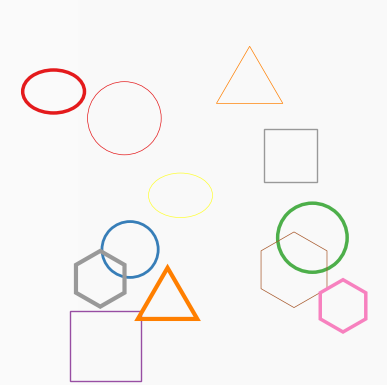[{"shape": "circle", "thickness": 0.5, "radius": 0.48, "center": [0.321, 0.693]}, {"shape": "oval", "thickness": 2.5, "radius": 0.4, "center": [0.138, 0.762]}, {"shape": "circle", "thickness": 2, "radius": 0.36, "center": [0.336, 0.352]}, {"shape": "circle", "thickness": 2.5, "radius": 0.45, "center": [0.806, 0.383]}, {"shape": "square", "thickness": 1, "radius": 0.45, "center": [0.272, 0.1]}, {"shape": "triangle", "thickness": 0.5, "radius": 0.49, "center": [0.644, 0.781]}, {"shape": "triangle", "thickness": 3, "radius": 0.44, "center": [0.432, 0.216]}, {"shape": "oval", "thickness": 0.5, "radius": 0.41, "center": [0.466, 0.493]}, {"shape": "hexagon", "thickness": 0.5, "radius": 0.49, "center": [0.759, 0.299]}, {"shape": "hexagon", "thickness": 2.5, "radius": 0.34, "center": [0.885, 0.206]}, {"shape": "hexagon", "thickness": 3, "radius": 0.36, "center": [0.259, 0.276]}, {"shape": "square", "thickness": 1, "radius": 0.34, "center": [0.749, 0.596]}]